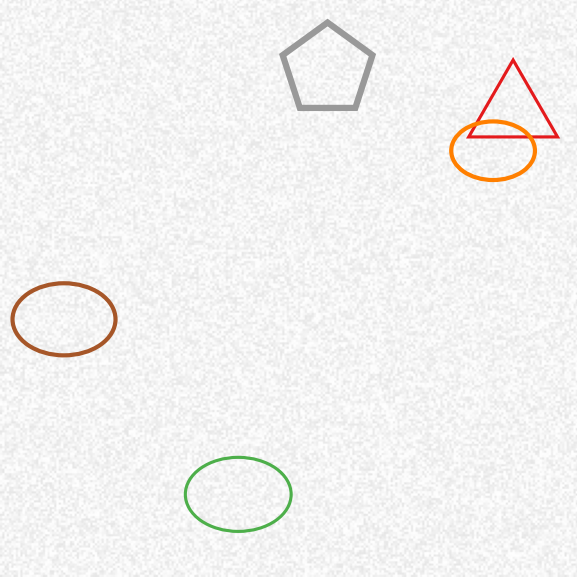[{"shape": "triangle", "thickness": 1.5, "radius": 0.44, "center": [0.889, 0.806]}, {"shape": "oval", "thickness": 1.5, "radius": 0.46, "center": [0.413, 0.143]}, {"shape": "oval", "thickness": 2, "radius": 0.36, "center": [0.854, 0.738]}, {"shape": "oval", "thickness": 2, "radius": 0.45, "center": [0.111, 0.446]}, {"shape": "pentagon", "thickness": 3, "radius": 0.41, "center": [0.567, 0.878]}]